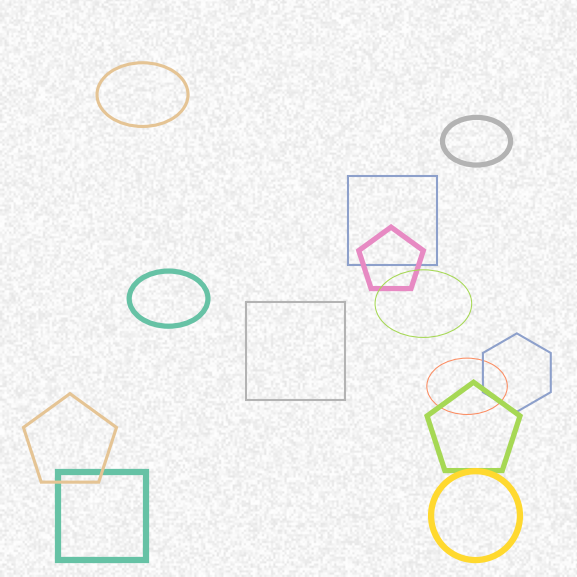[{"shape": "square", "thickness": 3, "radius": 0.38, "center": [0.177, 0.106]}, {"shape": "oval", "thickness": 2.5, "radius": 0.34, "center": [0.292, 0.482]}, {"shape": "oval", "thickness": 0.5, "radius": 0.35, "center": [0.809, 0.33]}, {"shape": "square", "thickness": 1, "radius": 0.38, "center": [0.68, 0.617]}, {"shape": "hexagon", "thickness": 1, "radius": 0.34, "center": [0.895, 0.354]}, {"shape": "pentagon", "thickness": 2.5, "radius": 0.29, "center": [0.677, 0.547]}, {"shape": "oval", "thickness": 0.5, "radius": 0.42, "center": [0.733, 0.473]}, {"shape": "pentagon", "thickness": 2.5, "radius": 0.42, "center": [0.82, 0.253]}, {"shape": "circle", "thickness": 3, "radius": 0.38, "center": [0.823, 0.106]}, {"shape": "pentagon", "thickness": 1.5, "radius": 0.42, "center": [0.121, 0.233]}, {"shape": "oval", "thickness": 1.5, "radius": 0.39, "center": [0.247, 0.835]}, {"shape": "square", "thickness": 1, "radius": 0.43, "center": [0.512, 0.391]}, {"shape": "oval", "thickness": 2.5, "radius": 0.29, "center": [0.825, 0.755]}]